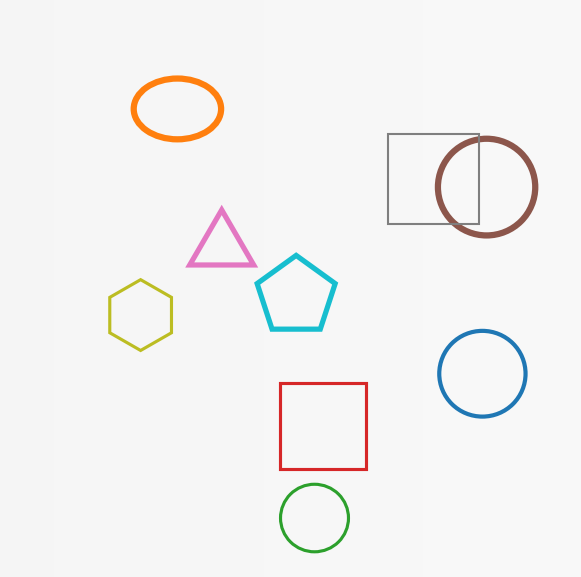[{"shape": "circle", "thickness": 2, "radius": 0.37, "center": [0.83, 0.352]}, {"shape": "oval", "thickness": 3, "radius": 0.38, "center": [0.305, 0.811]}, {"shape": "circle", "thickness": 1.5, "radius": 0.29, "center": [0.541, 0.102]}, {"shape": "square", "thickness": 1.5, "radius": 0.37, "center": [0.556, 0.261]}, {"shape": "circle", "thickness": 3, "radius": 0.42, "center": [0.837, 0.675]}, {"shape": "triangle", "thickness": 2.5, "radius": 0.32, "center": [0.381, 0.572]}, {"shape": "square", "thickness": 1, "radius": 0.39, "center": [0.747, 0.689]}, {"shape": "hexagon", "thickness": 1.5, "radius": 0.31, "center": [0.242, 0.454]}, {"shape": "pentagon", "thickness": 2.5, "radius": 0.35, "center": [0.51, 0.486]}]